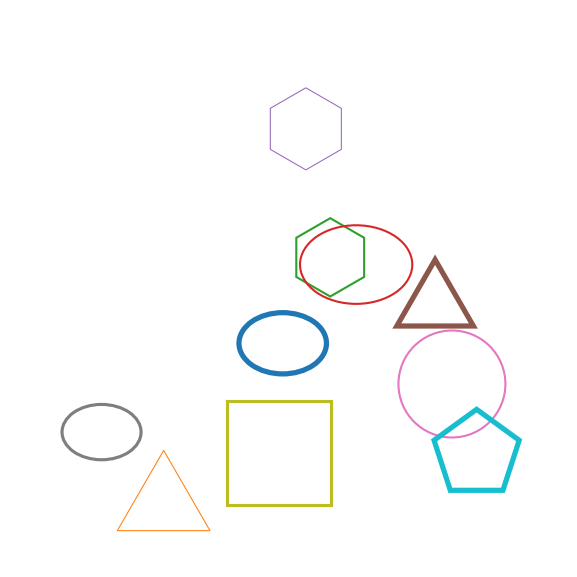[{"shape": "oval", "thickness": 2.5, "radius": 0.38, "center": [0.49, 0.405]}, {"shape": "triangle", "thickness": 0.5, "radius": 0.46, "center": [0.283, 0.127]}, {"shape": "hexagon", "thickness": 1, "radius": 0.34, "center": [0.572, 0.553]}, {"shape": "oval", "thickness": 1, "radius": 0.49, "center": [0.617, 0.541]}, {"shape": "hexagon", "thickness": 0.5, "radius": 0.36, "center": [0.53, 0.776]}, {"shape": "triangle", "thickness": 2.5, "radius": 0.38, "center": [0.753, 0.473]}, {"shape": "circle", "thickness": 1, "radius": 0.46, "center": [0.783, 0.334]}, {"shape": "oval", "thickness": 1.5, "radius": 0.34, "center": [0.176, 0.251]}, {"shape": "square", "thickness": 1.5, "radius": 0.45, "center": [0.483, 0.214]}, {"shape": "pentagon", "thickness": 2.5, "radius": 0.39, "center": [0.825, 0.213]}]